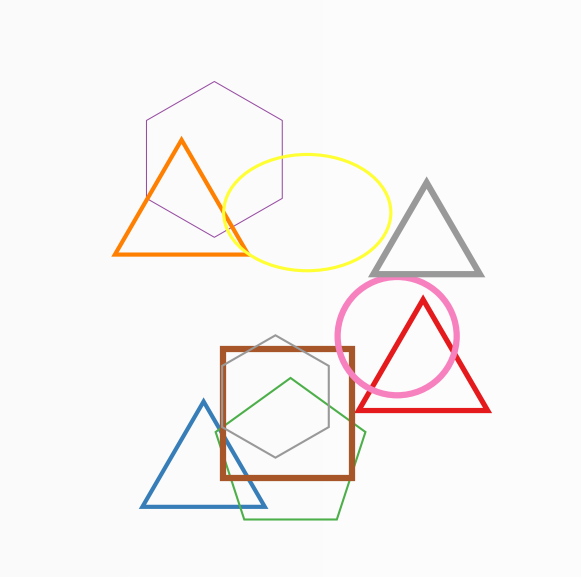[{"shape": "triangle", "thickness": 2.5, "radius": 0.64, "center": [0.728, 0.352]}, {"shape": "triangle", "thickness": 2, "radius": 0.61, "center": [0.35, 0.182]}, {"shape": "pentagon", "thickness": 1, "radius": 0.68, "center": [0.5, 0.209]}, {"shape": "hexagon", "thickness": 0.5, "radius": 0.67, "center": [0.369, 0.723]}, {"shape": "triangle", "thickness": 2, "radius": 0.66, "center": [0.312, 0.625]}, {"shape": "oval", "thickness": 1.5, "radius": 0.72, "center": [0.529, 0.631]}, {"shape": "square", "thickness": 3, "radius": 0.55, "center": [0.495, 0.283]}, {"shape": "circle", "thickness": 3, "radius": 0.51, "center": [0.683, 0.417]}, {"shape": "triangle", "thickness": 3, "radius": 0.53, "center": [0.734, 0.577]}, {"shape": "hexagon", "thickness": 1, "radius": 0.53, "center": [0.474, 0.313]}]